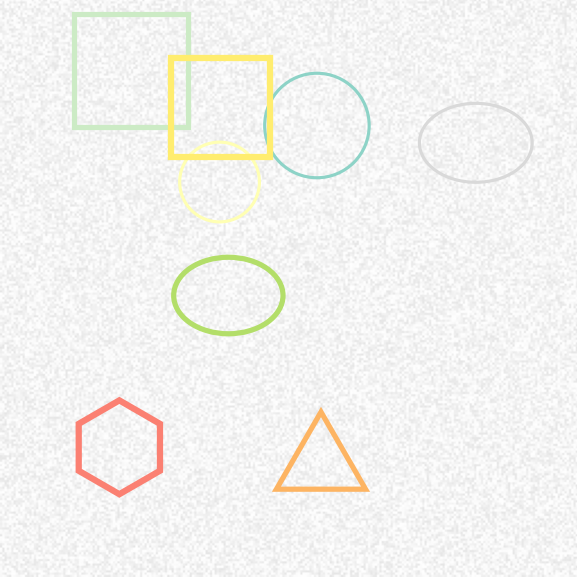[{"shape": "circle", "thickness": 1.5, "radius": 0.45, "center": [0.549, 0.782]}, {"shape": "circle", "thickness": 1.5, "radius": 0.35, "center": [0.38, 0.684]}, {"shape": "hexagon", "thickness": 3, "radius": 0.41, "center": [0.207, 0.225]}, {"shape": "triangle", "thickness": 2.5, "radius": 0.45, "center": [0.556, 0.197]}, {"shape": "oval", "thickness": 2.5, "radius": 0.47, "center": [0.395, 0.487]}, {"shape": "oval", "thickness": 1.5, "radius": 0.49, "center": [0.824, 0.752]}, {"shape": "square", "thickness": 2.5, "radius": 0.49, "center": [0.227, 0.877]}, {"shape": "square", "thickness": 3, "radius": 0.43, "center": [0.382, 0.812]}]